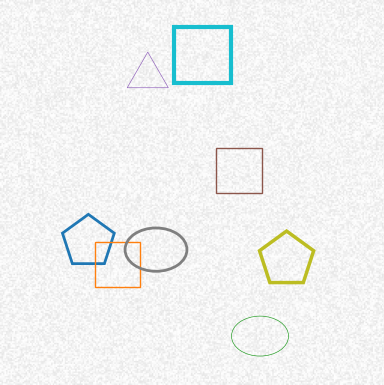[{"shape": "pentagon", "thickness": 2, "radius": 0.35, "center": [0.23, 0.372]}, {"shape": "square", "thickness": 1, "radius": 0.3, "center": [0.306, 0.313]}, {"shape": "oval", "thickness": 0.5, "radius": 0.37, "center": [0.675, 0.127]}, {"shape": "triangle", "thickness": 0.5, "radius": 0.31, "center": [0.384, 0.803]}, {"shape": "square", "thickness": 1, "radius": 0.29, "center": [0.621, 0.557]}, {"shape": "oval", "thickness": 2, "radius": 0.4, "center": [0.405, 0.352]}, {"shape": "pentagon", "thickness": 2.5, "radius": 0.37, "center": [0.744, 0.326]}, {"shape": "square", "thickness": 3, "radius": 0.37, "center": [0.527, 0.857]}]